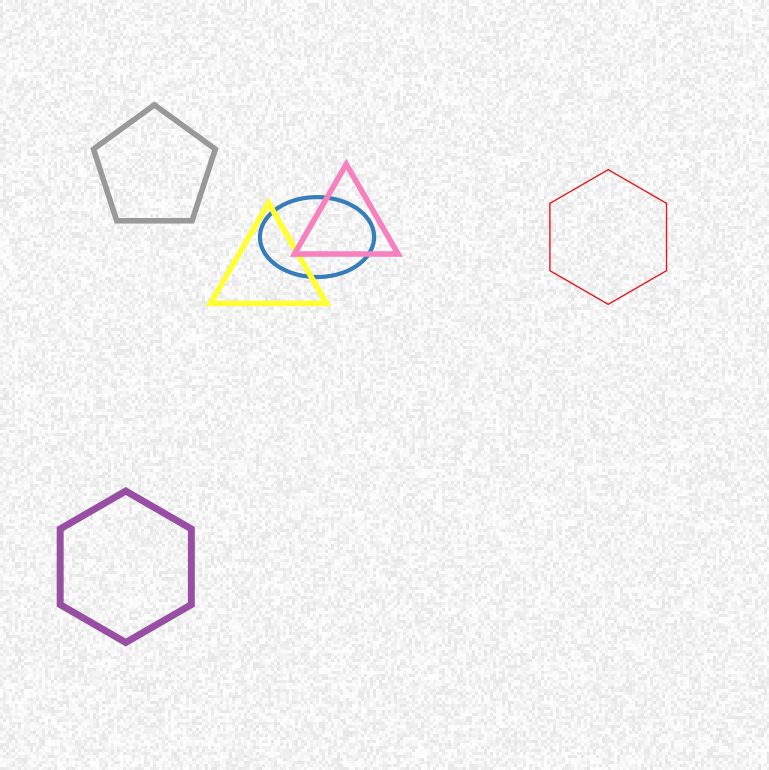[{"shape": "hexagon", "thickness": 0.5, "radius": 0.44, "center": [0.79, 0.692]}, {"shape": "oval", "thickness": 1.5, "radius": 0.37, "center": [0.412, 0.692]}, {"shape": "hexagon", "thickness": 2.5, "radius": 0.49, "center": [0.163, 0.264]}, {"shape": "triangle", "thickness": 2, "radius": 0.43, "center": [0.349, 0.649]}, {"shape": "triangle", "thickness": 2, "radius": 0.39, "center": [0.45, 0.709]}, {"shape": "pentagon", "thickness": 2, "radius": 0.42, "center": [0.201, 0.781]}]